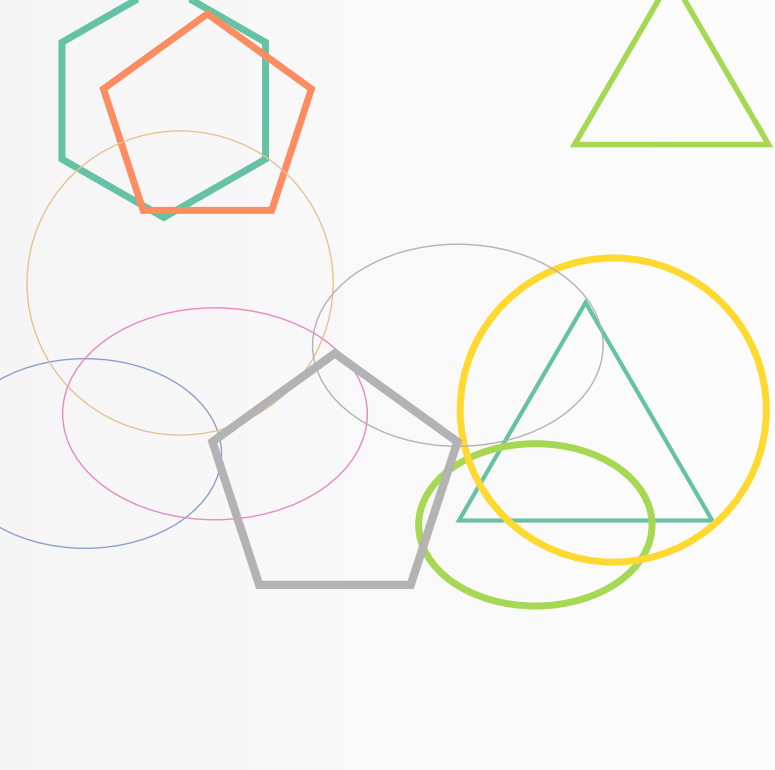[{"shape": "hexagon", "thickness": 2.5, "radius": 0.76, "center": [0.211, 0.869]}, {"shape": "triangle", "thickness": 1.5, "radius": 0.94, "center": [0.756, 0.418]}, {"shape": "pentagon", "thickness": 2.5, "radius": 0.71, "center": [0.268, 0.841]}, {"shape": "oval", "thickness": 0.5, "radius": 0.88, "center": [0.11, 0.411]}, {"shape": "oval", "thickness": 0.5, "radius": 0.98, "center": [0.277, 0.463]}, {"shape": "triangle", "thickness": 2, "radius": 0.72, "center": [0.867, 0.885]}, {"shape": "oval", "thickness": 2.5, "radius": 0.75, "center": [0.691, 0.318]}, {"shape": "circle", "thickness": 2.5, "radius": 0.99, "center": [0.791, 0.467]}, {"shape": "circle", "thickness": 0.5, "radius": 0.99, "center": [0.232, 0.632]}, {"shape": "oval", "thickness": 0.5, "radius": 0.94, "center": [0.591, 0.552]}, {"shape": "pentagon", "thickness": 3, "radius": 0.83, "center": [0.432, 0.375]}]